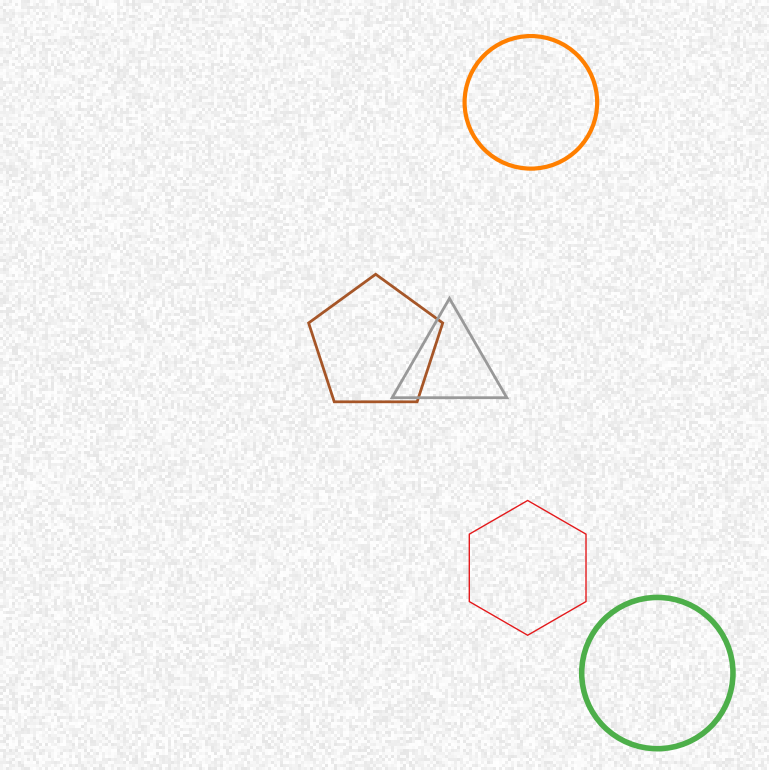[{"shape": "hexagon", "thickness": 0.5, "radius": 0.44, "center": [0.685, 0.263]}, {"shape": "circle", "thickness": 2, "radius": 0.49, "center": [0.854, 0.126]}, {"shape": "circle", "thickness": 1.5, "radius": 0.43, "center": [0.689, 0.867]}, {"shape": "pentagon", "thickness": 1, "radius": 0.46, "center": [0.488, 0.552]}, {"shape": "triangle", "thickness": 1, "radius": 0.43, "center": [0.584, 0.526]}]